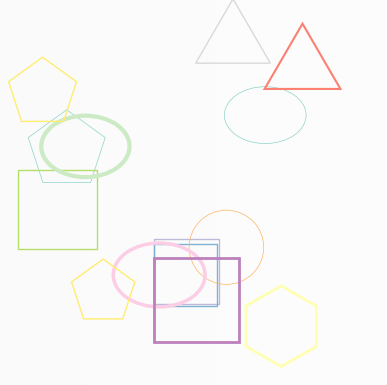[{"shape": "oval", "thickness": 0.5, "radius": 0.53, "center": [0.684, 0.701]}, {"shape": "pentagon", "thickness": 0.5, "radius": 0.52, "center": [0.172, 0.61]}, {"shape": "hexagon", "thickness": 2, "radius": 0.52, "center": [0.726, 0.153]}, {"shape": "square", "thickness": 1, "radius": 0.42, "center": [0.481, 0.295]}, {"shape": "triangle", "thickness": 1.5, "radius": 0.57, "center": [0.781, 0.825]}, {"shape": "square", "thickness": 1, "radius": 0.4, "center": [0.478, 0.286]}, {"shape": "circle", "thickness": 0.5, "radius": 0.48, "center": [0.584, 0.358]}, {"shape": "square", "thickness": 1, "radius": 0.51, "center": [0.147, 0.456]}, {"shape": "oval", "thickness": 2.5, "radius": 0.59, "center": [0.411, 0.286]}, {"shape": "triangle", "thickness": 1, "radius": 0.56, "center": [0.601, 0.892]}, {"shape": "square", "thickness": 2, "radius": 0.55, "center": [0.507, 0.221]}, {"shape": "oval", "thickness": 3, "radius": 0.57, "center": [0.22, 0.62]}, {"shape": "pentagon", "thickness": 1, "radius": 0.46, "center": [0.11, 0.759]}, {"shape": "pentagon", "thickness": 1, "radius": 0.43, "center": [0.266, 0.241]}]